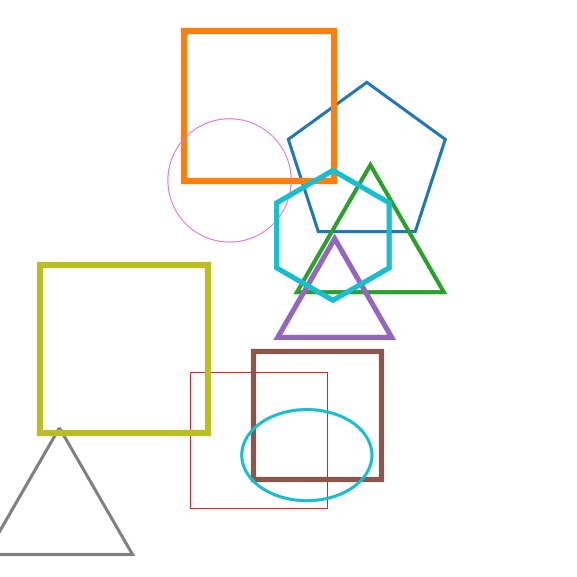[{"shape": "pentagon", "thickness": 1.5, "radius": 0.71, "center": [0.635, 0.714]}, {"shape": "square", "thickness": 3, "radius": 0.65, "center": [0.448, 0.816]}, {"shape": "triangle", "thickness": 2, "radius": 0.73, "center": [0.641, 0.567]}, {"shape": "square", "thickness": 0.5, "radius": 0.59, "center": [0.448, 0.237]}, {"shape": "triangle", "thickness": 2.5, "radius": 0.57, "center": [0.58, 0.472]}, {"shape": "square", "thickness": 2.5, "radius": 0.55, "center": [0.548, 0.28]}, {"shape": "circle", "thickness": 0.5, "radius": 0.53, "center": [0.397, 0.687]}, {"shape": "triangle", "thickness": 1.5, "radius": 0.73, "center": [0.103, 0.112]}, {"shape": "square", "thickness": 3, "radius": 0.72, "center": [0.215, 0.395]}, {"shape": "hexagon", "thickness": 2.5, "radius": 0.56, "center": [0.577, 0.592]}, {"shape": "oval", "thickness": 1.5, "radius": 0.56, "center": [0.531, 0.211]}]